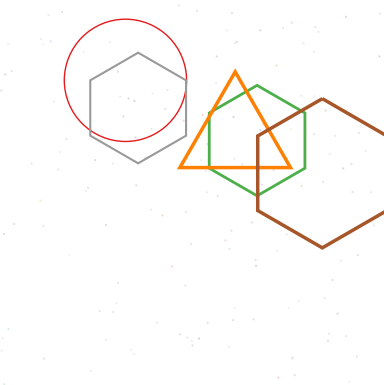[{"shape": "circle", "thickness": 1, "radius": 0.79, "center": [0.326, 0.791]}, {"shape": "hexagon", "thickness": 2, "radius": 0.72, "center": [0.668, 0.635]}, {"shape": "triangle", "thickness": 2.5, "radius": 0.83, "center": [0.611, 0.648]}, {"shape": "hexagon", "thickness": 2.5, "radius": 0.97, "center": [0.837, 0.55]}, {"shape": "hexagon", "thickness": 1.5, "radius": 0.72, "center": [0.359, 0.719]}]